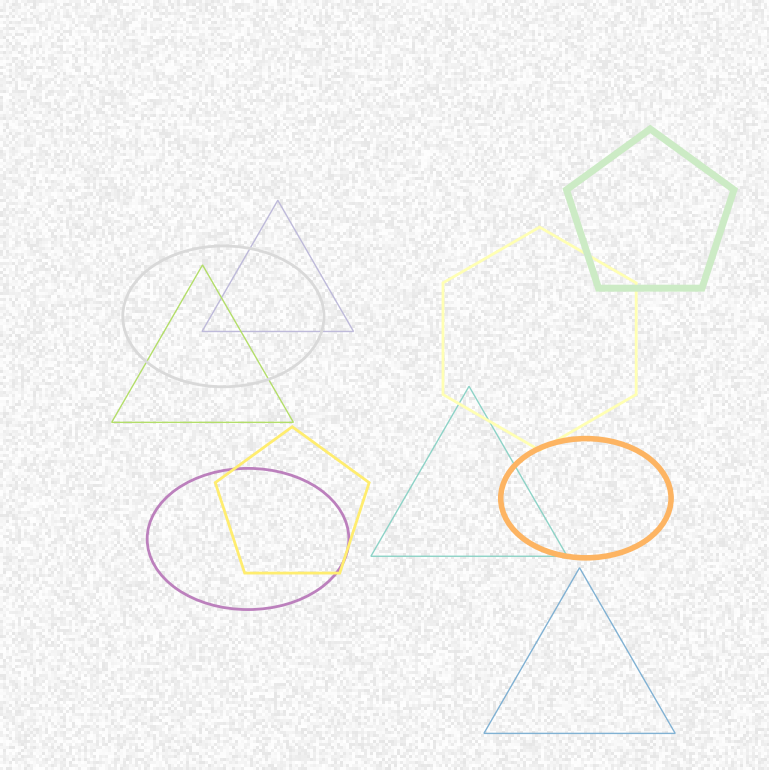[{"shape": "triangle", "thickness": 0.5, "radius": 0.74, "center": [0.609, 0.351]}, {"shape": "hexagon", "thickness": 1, "radius": 0.72, "center": [0.701, 0.56]}, {"shape": "triangle", "thickness": 0.5, "radius": 0.57, "center": [0.361, 0.626]}, {"shape": "triangle", "thickness": 0.5, "radius": 0.72, "center": [0.753, 0.119]}, {"shape": "oval", "thickness": 2, "radius": 0.55, "center": [0.761, 0.353]}, {"shape": "triangle", "thickness": 0.5, "radius": 0.68, "center": [0.263, 0.52]}, {"shape": "oval", "thickness": 1, "radius": 0.65, "center": [0.29, 0.589]}, {"shape": "oval", "thickness": 1, "radius": 0.65, "center": [0.322, 0.3]}, {"shape": "pentagon", "thickness": 2.5, "radius": 0.57, "center": [0.844, 0.718]}, {"shape": "pentagon", "thickness": 1, "radius": 0.53, "center": [0.38, 0.341]}]